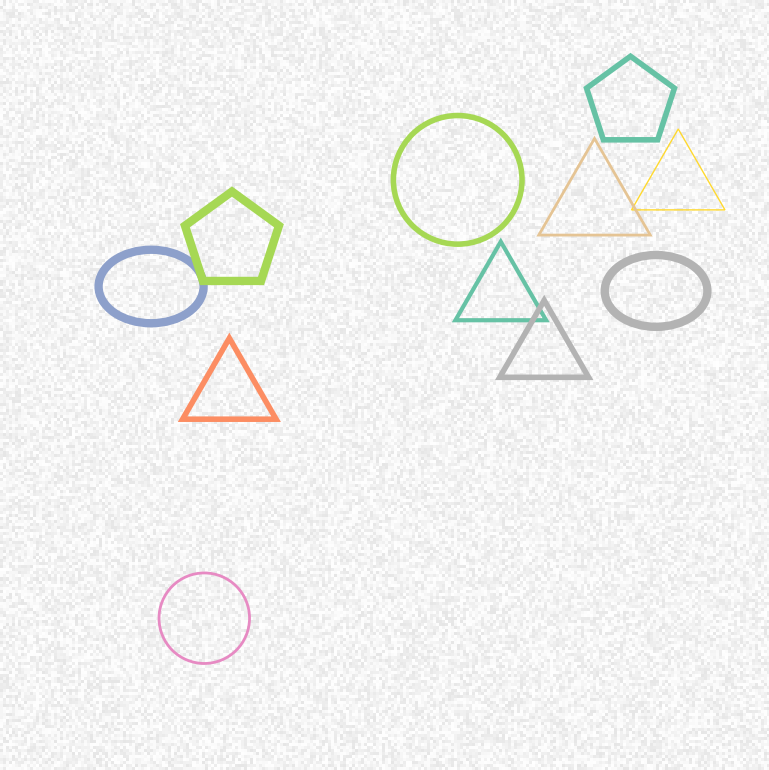[{"shape": "pentagon", "thickness": 2, "radius": 0.3, "center": [0.819, 0.867]}, {"shape": "triangle", "thickness": 1.5, "radius": 0.34, "center": [0.65, 0.618]}, {"shape": "triangle", "thickness": 2, "radius": 0.35, "center": [0.298, 0.491]}, {"shape": "oval", "thickness": 3, "radius": 0.34, "center": [0.196, 0.628]}, {"shape": "circle", "thickness": 1, "radius": 0.29, "center": [0.265, 0.197]}, {"shape": "circle", "thickness": 2, "radius": 0.42, "center": [0.594, 0.766]}, {"shape": "pentagon", "thickness": 3, "radius": 0.32, "center": [0.301, 0.687]}, {"shape": "triangle", "thickness": 0.5, "radius": 0.35, "center": [0.881, 0.762]}, {"shape": "triangle", "thickness": 1, "radius": 0.42, "center": [0.772, 0.736]}, {"shape": "triangle", "thickness": 2, "radius": 0.33, "center": [0.707, 0.543]}, {"shape": "oval", "thickness": 3, "radius": 0.33, "center": [0.852, 0.622]}]